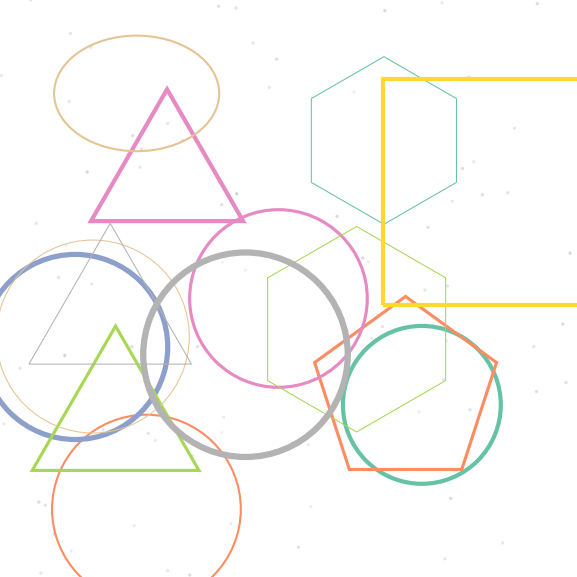[{"shape": "hexagon", "thickness": 0.5, "radius": 0.73, "center": [0.665, 0.756]}, {"shape": "circle", "thickness": 2, "radius": 0.68, "center": [0.73, 0.298]}, {"shape": "circle", "thickness": 1, "radius": 0.82, "center": [0.254, 0.118]}, {"shape": "pentagon", "thickness": 1.5, "radius": 0.83, "center": [0.702, 0.32]}, {"shape": "circle", "thickness": 2.5, "radius": 0.8, "center": [0.13, 0.398]}, {"shape": "triangle", "thickness": 2, "radius": 0.76, "center": [0.289, 0.692]}, {"shape": "circle", "thickness": 1.5, "radius": 0.77, "center": [0.482, 0.482]}, {"shape": "hexagon", "thickness": 0.5, "radius": 0.89, "center": [0.618, 0.429]}, {"shape": "triangle", "thickness": 1.5, "radius": 0.83, "center": [0.2, 0.268]}, {"shape": "square", "thickness": 2, "radius": 0.98, "center": [0.86, 0.666]}, {"shape": "oval", "thickness": 1, "radius": 0.71, "center": [0.237, 0.837]}, {"shape": "circle", "thickness": 0.5, "radius": 0.84, "center": [0.161, 0.416]}, {"shape": "circle", "thickness": 3, "radius": 0.89, "center": [0.425, 0.385]}, {"shape": "triangle", "thickness": 0.5, "radius": 0.81, "center": [0.191, 0.45]}]